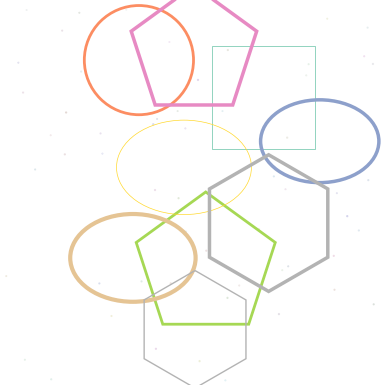[{"shape": "square", "thickness": 0.5, "radius": 0.67, "center": [0.684, 0.747]}, {"shape": "circle", "thickness": 2, "radius": 0.71, "center": [0.361, 0.844]}, {"shape": "oval", "thickness": 2.5, "radius": 0.77, "center": [0.83, 0.633]}, {"shape": "pentagon", "thickness": 2.5, "radius": 0.86, "center": [0.504, 0.866]}, {"shape": "pentagon", "thickness": 2, "radius": 0.95, "center": [0.534, 0.312]}, {"shape": "oval", "thickness": 0.5, "radius": 0.88, "center": [0.478, 0.565]}, {"shape": "oval", "thickness": 3, "radius": 0.81, "center": [0.345, 0.33]}, {"shape": "hexagon", "thickness": 1, "radius": 0.76, "center": [0.507, 0.145]}, {"shape": "hexagon", "thickness": 2.5, "radius": 0.89, "center": [0.698, 0.421]}]